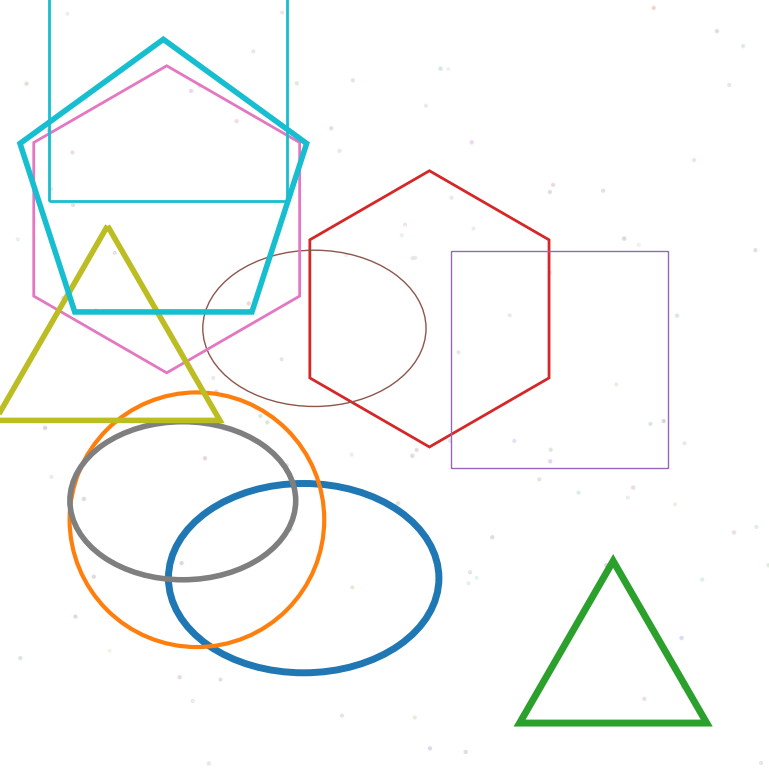[{"shape": "oval", "thickness": 2.5, "radius": 0.88, "center": [0.394, 0.249]}, {"shape": "circle", "thickness": 1.5, "radius": 0.83, "center": [0.256, 0.325]}, {"shape": "triangle", "thickness": 2.5, "radius": 0.7, "center": [0.796, 0.131]}, {"shape": "hexagon", "thickness": 1, "radius": 0.9, "center": [0.558, 0.599]}, {"shape": "square", "thickness": 0.5, "radius": 0.7, "center": [0.727, 0.533]}, {"shape": "oval", "thickness": 0.5, "radius": 0.72, "center": [0.408, 0.574]}, {"shape": "hexagon", "thickness": 1, "radius": 1.0, "center": [0.216, 0.715]}, {"shape": "oval", "thickness": 2, "radius": 0.73, "center": [0.237, 0.35]}, {"shape": "triangle", "thickness": 2, "radius": 0.84, "center": [0.14, 0.538]}, {"shape": "pentagon", "thickness": 2, "radius": 0.98, "center": [0.212, 0.753]}, {"shape": "square", "thickness": 1, "radius": 0.77, "center": [0.218, 0.894]}]